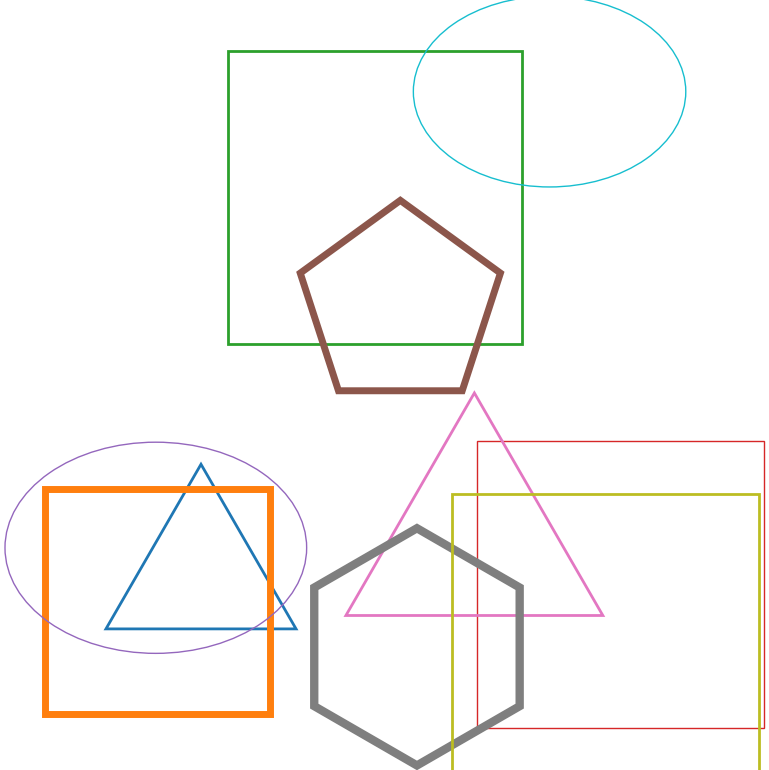[{"shape": "triangle", "thickness": 1, "radius": 0.71, "center": [0.261, 0.255]}, {"shape": "square", "thickness": 2.5, "radius": 0.73, "center": [0.204, 0.218]}, {"shape": "square", "thickness": 1, "radius": 0.95, "center": [0.487, 0.744]}, {"shape": "square", "thickness": 0.5, "radius": 0.93, "center": [0.806, 0.241]}, {"shape": "oval", "thickness": 0.5, "radius": 0.98, "center": [0.202, 0.289]}, {"shape": "pentagon", "thickness": 2.5, "radius": 0.68, "center": [0.52, 0.603]}, {"shape": "triangle", "thickness": 1, "radius": 0.96, "center": [0.616, 0.297]}, {"shape": "hexagon", "thickness": 3, "radius": 0.77, "center": [0.542, 0.16]}, {"shape": "square", "thickness": 1, "radius": 1.0, "center": [0.786, 0.159]}, {"shape": "oval", "thickness": 0.5, "radius": 0.88, "center": [0.714, 0.881]}]